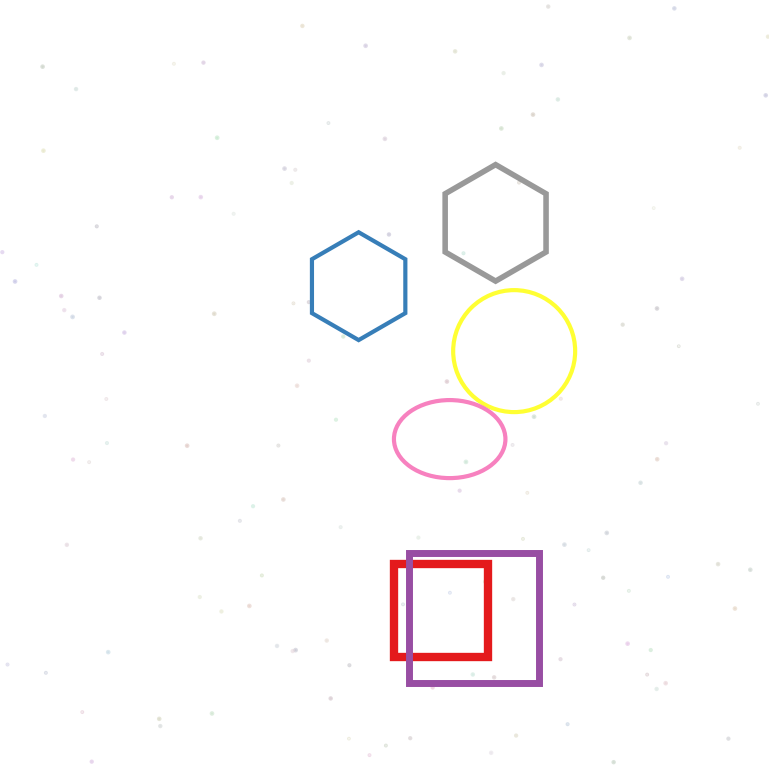[{"shape": "square", "thickness": 3, "radius": 0.3, "center": [0.573, 0.207]}, {"shape": "hexagon", "thickness": 1.5, "radius": 0.35, "center": [0.466, 0.628]}, {"shape": "square", "thickness": 2.5, "radius": 0.42, "center": [0.616, 0.198]}, {"shape": "circle", "thickness": 1.5, "radius": 0.4, "center": [0.668, 0.544]}, {"shape": "oval", "thickness": 1.5, "radius": 0.36, "center": [0.584, 0.43]}, {"shape": "hexagon", "thickness": 2, "radius": 0.38, "center": [0.644, 0.711]}]